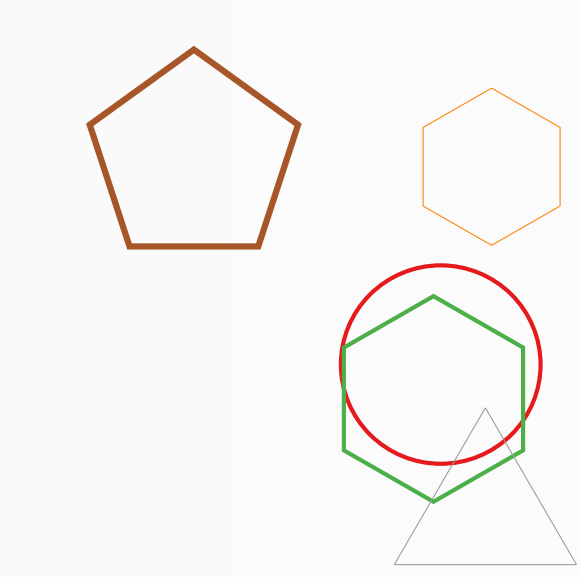[{"shape": "circle", "thickness": 2, "radius": 0.86, "center": [0.758, 0.368]}, {"shape": "hexagon", "thickness": 2, "radius": 0.89, "center": [0.746, 0.308]}, {"shape": "hexagon", "thickness": 0.5, "radius": 0.68, "center": [0.846, 0.71]}, {"shape": "pentagon", "thickness": 3, "radius": 0.94, "center": [0.334, 0.725]}, {"shape": "triangle", "thickness": 0.5, "radius": 0.91, "center": [0.835, 0.112]}]